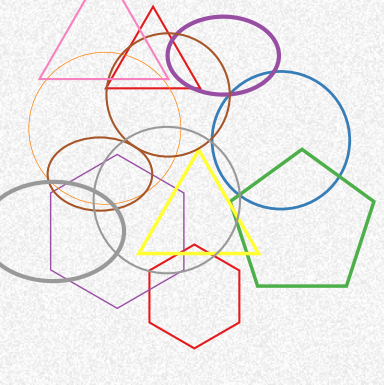[{"shape": "triangle", "thickness": 1.5, "radius": 0.71, "center": [0.398, 0.841]}, {"shape": "hexagon", "thickness": 1.5, "radius": 0.67, "center": [0.505, 0.23]}, {"shape": "circle", "thickness": 2, "radius": 0.89, "center": [0.73, 0.636]}, {"shape": "pentagon", "thickness": 2.5, "radius": 0.98, "center": [0.784, 0.416]}, {"shape": "oval", "thickness": 3, "radius": 0.72, "center": [0.58, 0.855]}, {"shape": "hexagon", "thickness": 1, "radius": 1.0, "center": [0.305, 0.399]}, {"shape": "circle", "thickness": 0.5, "radius": 0.99, "center": [0.272, 0.667]}, {"shape": "triangle", "thickness": 2.5, "radius": 0.9, "center": [0.516, 0.431]}, {"shape": "circle", "thickness": 1.5, "radius": 0.8, "center": [0.437, 0.753]}, {"shape": "oval", "thickness": 1.5, "radius": 0.68, "center": [0.26, 0.548]}, {"shape": "triangle", "thickness": 1.5, "radius": 0.97, "center": [0.27, 0.891]}, {"shape": "circle", "thickness": 1.5, "radius": 0.95, "center": [0.433, 0.48]}, {"shape": "oval", "thickness": 3, "radius": 0.92, "center": [0.138, 0.399]}]